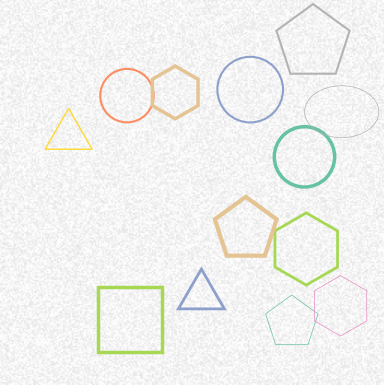[{"shape": "circle", "thickness": 2.5, "radius": 0.39, "center": [0.791, 0.593]}, {"shape": "pentagon", "thickness": 0.5, "radius": 0.36, "center": [0.758, 0.163]}, {"shape": "circle", "thickness": 1.5, "radius": 0.35, "center": [0.33, 0.752]}, {"shape": "circle", "thickness": 1.5, "radius": 0.43, "center": [0.65, 0.767]}, {"shape": "triangle", "thickness": 2, "radius": 0.34, "center": [0.523, 0.232]}, {"shape": "hexagon", "thickness": 0.5, "radius": 0.39, "center": [0.885, 0.206]}, {"shape": "hexagon", "thickness": 2, "radius": 0.47, "center": [0.795, 0.353]}, {"shape": "square", "thickness": 2.5, "radius": 0.42, "center": [0.338, 0.169]}, {"shape": "triangle", "thickness": 1, "radius": 0.35, "center": [0.178, 0.648]}, {"shape": "pentagon", "thickness": 3, "radius": 0.42, "center": [0.638, 0.404]}, {"shape": "hexagon", "thickness": 2.5, "radius": 0.34, "center": [0.455, 0.76]}, {"shape": "pentagon", "thickness": 1.5, "radius": 0.5, "center": [0.813, 0.889]}, {"shape": "oval", "thickness": 0.5, "radius": 0.48, "center": [0.888, 0.71]}]